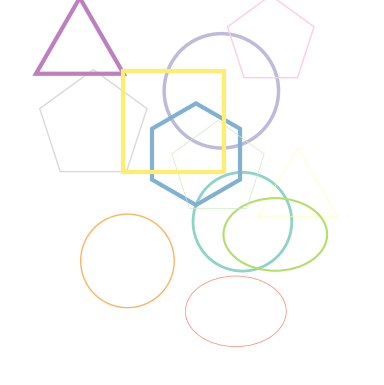[{"shape": "circle", "thickness": 2, "radius": 0.64, "center": [0.63, 0.424]}, {"shape": "triangle", "thickness": 0.5, "radius": 0.6, "center": [0.773, 0.497]}, {"shape": "circle", "thickness": 2.5, "radius": 0.74, "center": [0.575, 0.764]}, {"shape": "oval", "thickness": 0.5, "radius": 0.65, "center": [0.612, 0.191]}, {"shape": "hexagon", "thickness": 3, "radius": 0.66, "center": [0.509, 0.6]}, {"shape": "circle", "thickness": 1, "radius": 0.61, "center": [0.331, 0.322]}, {"shape": "oval", "thickness": 1.5, "radius": 0.67, "center": [0.715, 0.391]}, {"shape": "pentagon", "thickness": 1, "radius": 0.59, "center": [0.703, 0.894]}, {"shape": "pentagon", "thickness": 1, "radius": 0.73, "center": [0.242, 0.673]}, {"shape": "triangle", "thickness": 3, "radius": 0.66, "center": [0.207, 0.874]}, {"shape": "pentagon", "thickness": 0.5, "radius": 0.63, "center": [0.566, 0.561]}, {"shape": "square", "thickness": 3, "radius": 0.66, "center": [0.45, 0.684]}]